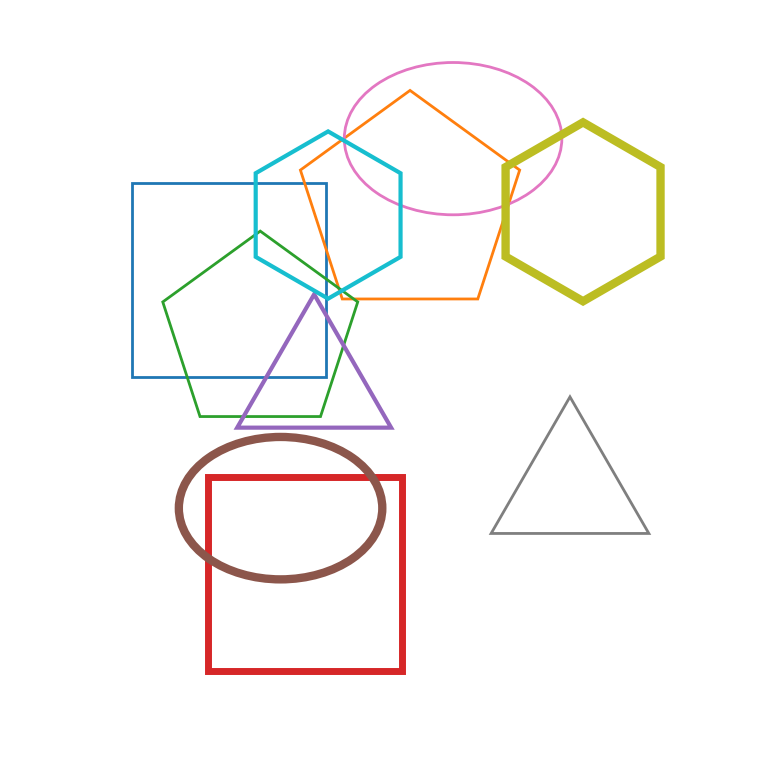[{"shape": "square", "thickness": 1, "radius": 0.63, "center": [0.297, 0.636]}, {"shape": "pentagon", "thickness": 1, "radius": 0.75, "center": [0.533, 0.733]}, {"shape": "pentagon", "thickness": 1, "radius": 0.67, "center": [0.338, 0.567]}, {"shape": "square", "thickness": 2.5, "radius": 0.63, "center": [0.396, 0.255]}, {"shape": "triangle", "thickness": 1.5, "radius": 0.58, "center": [0.408, 0.502]}, {"shape": "oval", "thickness": 3, "radius": 0.66, "center": [0.364, 0.34]}, {"shape": "oval", "thickness": 1, "radius": 0.71, "center": [0.588, 0.82]}, {"shape": "triangle", "thickness": 1, "radius": 0.59, "center": [0.74, 0.366]}, {"shape": "hexagon", "thickness": 3, "radius": 0.58, "center": [0.757, 0.725]}, {"shape": "hexagon", "thickness": 1.5, "radius": 0.54, "center": [0.426, 0.721]}]